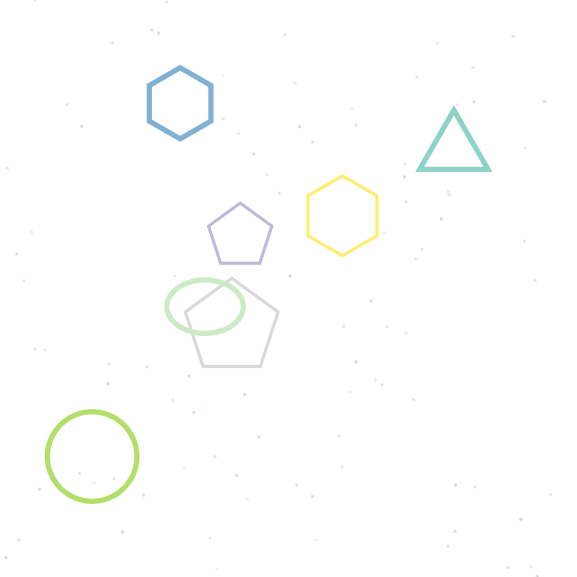[{"shape": "triangle", "thickness": 2.5, "radius": 0.34, "center": [0.786, 0.74]}, {"shape": "pentagon", "thickness": 1.5, "radius": 0.29, "center": [0.416, 0.59]}, {"shape": "hexagon", "thickness": 2.5, "radius": 0.31, "center": [0.312, 0.82]}, {"shape": "circle", "thickness": 2.5, "radius": 0.39, "center": [0.16, 0.209]}, {"shape": "pentagon", "thickness": 1.5, "radius": 0.42, "center": [0.401, 0.433]}, {"shape": "oval", "thickness": 2.5, "radius": 0.33, "center": [0.355, 0.468]}, {"shape": "hexagon", "thickness": 1.5, "radius": 0.35, "center": [0.593, 0.625]}]